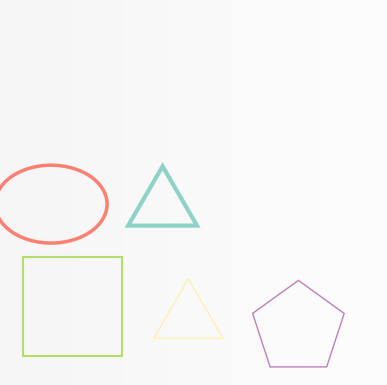[{"shape": "triangle", "thickness": 3, "radius": 0.51, "center": [0.42, 0.465]}, {"shape": "oval", "thickness": 2.5, "radius": 0.72, "center": [0.132, 0.47]}, {"shape": "square", "thickness": 1.5, "radius": 0.64, "center": [0.187, 0.203]}, {"shape": "pentagon", "thickness": 1, "radius": 0.62, "center": [0.77, 0.147]}, {"shape": "triangle", "thickness": 0.5, "radius": 0.51, "center": [0.486, 0.173]}]